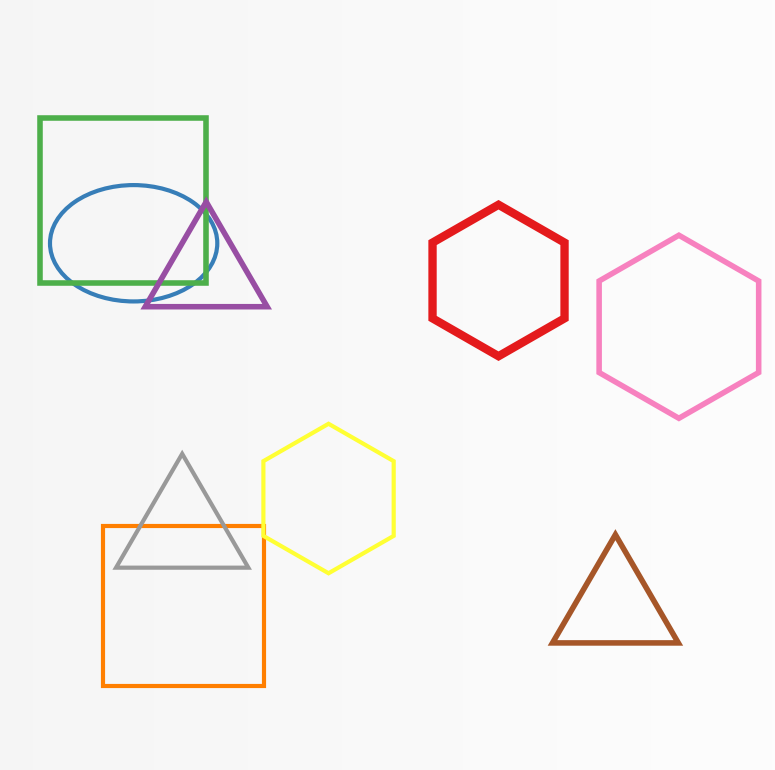[{"shape": "hexagon", "thickness": 3, "radius": 0.49, "center": [0.643, 0.636]}, {"shape": "oval", "thickness": 1.5, "radius": 0.54, "center": [0.172, 0.684]}, {"shape": "square", "thickness": 2, "radius": 0.54, "center": [0.159, 0.74]}, {"shape": "triangle", "thickness": 2, "radius": 0.45, "center": [0.266, 0.647]}, {"shape": "square", "thickness": 1.5, "radius": 0.52, "center": [0.237, 0.213]}, {"shape": "hexagon", "thickness": 1.5, "radius": 0.49, "center": [0.424, 0.353]}, {"shape": "triangle", "thickness": 2, "radius": 0.47, "center": [0.794, 0.212]}, {"shape": "hexagon", "thickness": 2, "radius": 0.59, "center": [0.876, 0.576]}, {"shape": "triangle", "thickness": 1.5, "radius": 0.49, "center": [0.235, 0.312]}]